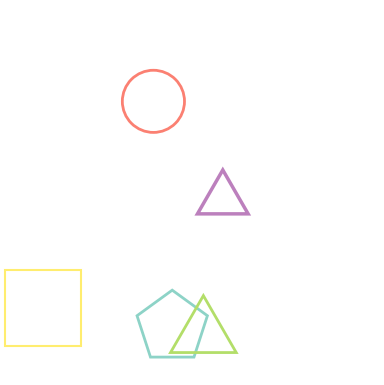[{"shape": "pentagon", "thickness": 2, "radius": 0.48, "center": [0.447, 0.15]}, {"shape": "circle", "thickness": 2, "radius": 0.4, "center": [0.398, 0.737]}, {"shape": "triangle", "thickness": 2, "radius": 0.49, "center": [0.528, 0.134]}, {"shape": "triangle", "thickness": 2.5, "radius": 0.38, "center": [0.579, 0.483]}, {"shape": "square", "thickness": 1.5, "radius": 0.49, "center": [0.111, 0.2]}]